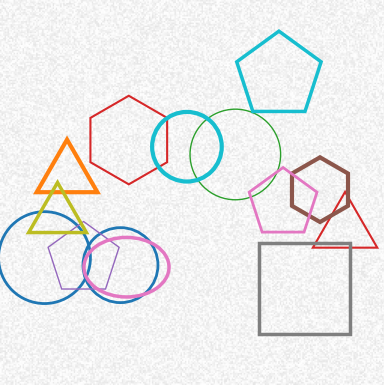[{"shape": "circle", "thickness": 2, "radius": 0.49, "center": [0.313, 0.311]}, {"shape": "circle", "thickness": 2, "radius": 0.6, "center": [0.116, 0.331]}, {"shape": "triangle", "thickness": 3, "radius": 0.46, "center": [0.174, 0.546]}, {"shape": "circle", "thickness": 1, "radius": 0.59, "center": [0.611, 0.599]}, {"shape": "triangle", "thickness": 1.5, "radius": 0.48, "center": [0.896, 0.405]}, {"shape": "hexagon", "thickness": 1.5, "radius": 0.58, "center": [0.334, 0.636]}, {"shape": "pentagon", "thickness": 1, "radius": 0.48, "center": [0.217, 0.328]}, {"shape": "hexagon", "thickness": 3, "radius": 0.42, "center": [0.831, 0.507]}, {"shape": "oval", "thickness": 2.5, "radius": 0.55, "center": [0.329, 0.306]}, {"shape": "pentagon", "thickness": 2, "radius": 0.46, "center": [0.735, 0.472]}, {"shape": "square", "thickness": 2.5, "radius": 0.59, "center": [0.79, 0.251]}, {"shape": "triangle", "thickness": 2.5, "radius": 0.43, "center": [0.149, 0.439]}, {"shape": "pentagon", "thickness": 2.5, "radius": 0.58, "center": [0.724, 0.804]}, {"shape": "circle", "thickness": 3, "radius": 0.45, "center": [0.486, 0.619]}]